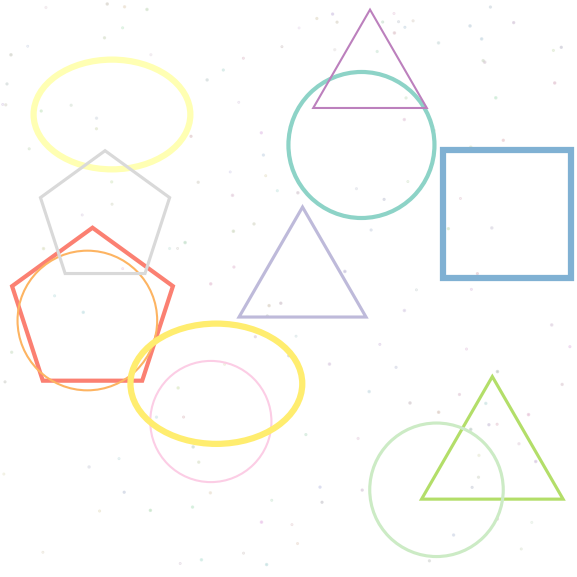[{"shape": "circle", "thickness": 2, "radius": 0.63, "center": [0.626, 0.748]}, {"shape": "oval", "thickness": 3, "radius": 0.68, "center": [0.194, 0.801]}, {"shape": "triangle", "thickness": 1.5, "radius": 0.63, "center": [0.524, 0.514]}, {"shape": "pentagon", "thickness": 2, "radius": 0.73, "center": [0.16, 0.458]}, {"shape": "square", "thickness": 3, "radius": 0.55, "center": [0.877, 0.629]}, {"shape": "circle", "thickness": 1, "radius": 0.6, "center": [0.151, 0.444]}, {"shape": "triangle", "thickness": 1.5, "radius": 0.71, "center": [0.853, 0.206]}, {"shape": "circle", "thickness": 1, "radius": 0.52, "center": [0.365, 0.269]}, {"shape": "pentagon", "thickness": 1.5, "radius": 0.59, "center": [0.182, 0.621]}, {"shape": "triangle", "thickness": 1, "radius": 0.57, "center": [0.641, 0.869]}, {"shape": "circle", "thickness": 1.5, "radius": 0.58, "center": [0.756, 0.151]}, {"shape": "oval", "thickness": 3, "radius": 0.74, "center": [0.375, 0.335]}]